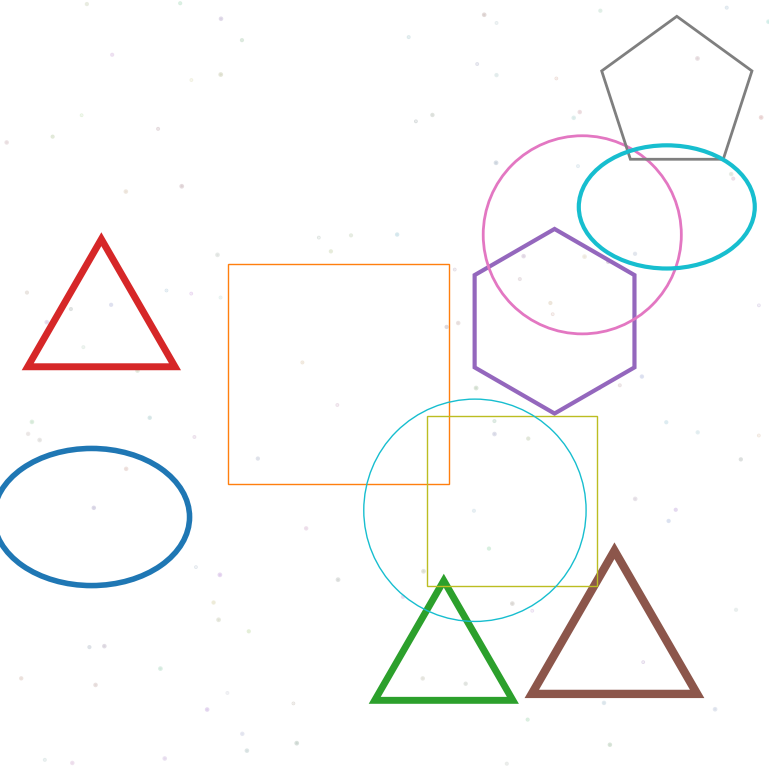[{"shape": "oval", "thickness": 2, "radius": 0.64, "center": [0.119, 0.329]}, {"shape": "square", "thickness": 0.5, "radius": 0.72, "center": [0.439, 0.514]}, {"shape": "triangle", "thickness": 2.5, "radius": 0.52, "center": [0.576, 0.142]}, {"shape": "triangle", "thickness": 2.5, "radius": 0.55, "center": [0.132, 0.579]}, {"shape": "hexagon", "thickness": 1.5, "radius": 0.6, "center": [0.72, 0.583]}, {"shape": "triangle", "thickness": 3, "radius": 0.62, "center": [0.798, 0.161]}, {"shape": "circle", "thickness": 1, "radius": 0.64, "center": [0.756, 0.695]}, {"shape": "pentagon", "thickness": 1, "radius": 0.51, "center": [0.879, 0.876]}, {"shape": "square", "thickness": 0.5, "radius": 0.55, "center": [0.665, 0.35]}, {"shape": "oval", "thickness": 1.5, "radius": 0.57, "center": [0.866, 0.731]}, {"shape": "circle", "thickness": 0.5, "radius": 0.72, "center": [0.617, 0.337]}]